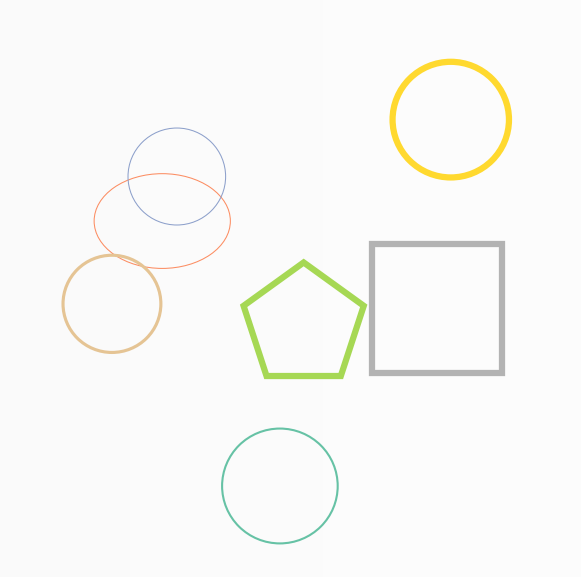[{"shape": "circle", "thickness": 1, "radius": 0.5, "center": [0.482, 0.158]}, {"shape": "oval", "thickness": 0.5, "radius": 0.59, "center": [0.279, 0.616]}, {"shape": "circle", "thickness": 0.5, "radius": 0.42, "center": [0.304, 0.693]}, {"shape": "pentagon", "thickness": 3, "radius": 0.54, "center": [0.522, 0.436]}, {"shape": "circle", "thickness": 3, "radius": 0.5, "center": [0.776, 0.792]}, {"shape": "circle", "thickness": 1.5, "radius": 0.42, "center": [0.193, 0.473]}, {"shape": "square", "thickness": 3, "radius": 0.56, "center": [0.752, 0.465]}]